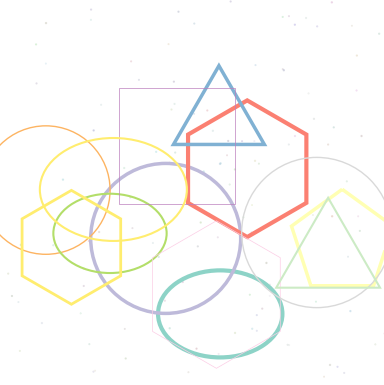[{"shape": "oval", "thickness": 3, "radius": 0.81, "center": [0.572, 0.185]}, {"shape": "pentagon", "thickness": 2.5, "radius": 0.69, "center": [0.889, 0.37]}, {"shape": "circle", "thickness": 2.5, "radius": 0.97, "center": [0.43, 0.381]}, {"shape": "hexagon", "thickness": 3, "radius": 0.89, "center": [0.642, 0.562]}, {"shape": "triangle", "thickness": 2.5, "radius": 0.68, "center": [0.569, 0.693]}, {"shape": "circle", "thickness": 1, "radius": 0.83, "center": [0.119, 0.506]}, {"shape": "oval", "thickness": 1.5, "radius": 0.74, "center": [0.286, 0.394]}, {"shape": "hexagon", "thickness": 0.5, "radius": 0.96, "center": [0.562, 0.235]}, {"shape": "circle", "thickness": 1, "radius": 0.98, "center": [0.823, 0.396]}, {"shape": "square", "thickness": 0.5, "radius": 0.75, "center": [0.46, 0.62]}, {"shape": "triangle", "thickness": 1.5, "radius": 0.78, "center": [0.852, 0.331]}, {"shape": "hexagon", "thickness": 2, "radius": 0.74, "center": [0.185, 0.358]}, {"shape": "oval", "thickness": 1.5, "radius": 0.95, "center": [0.294, 0.508]}]